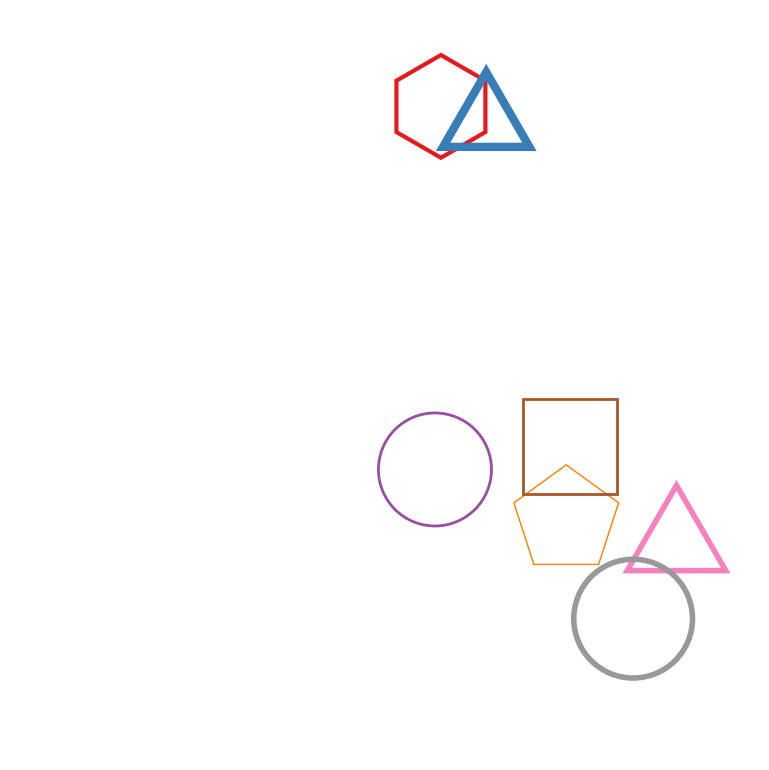[{"shape": "hexagon", "thickness": 1.5, "radius": 0.33, "center": [0.573, 0.862]}, {"shape": "triangle", "thickness": 3, "radius": 0.32, "center": [0.631, 0.842]}, {"shape": "circle", "thickness": 1, "radius": 0.37, "center": [0.565, 0.39]}, {"shape": "pentagon", "thickness": 0.5, "radius": 0.36, "center": [0.735, 0.325]}, {"shape": "square", "thickness": 1, "radius": 0.31, "center": [0.74, 0.42]}, {"shape": "triangle", "thickness": 2, "radius": 0.37, "center": [0.879, 0.296]}, {"shape": "circle", "thickness": 2, "radius": 0.39, "center": [0.822, 0.197]}]